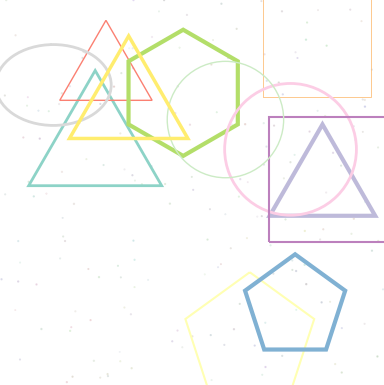[{"shape": "triangle", "thickness": 2, "radius": 1.0, "center": [0.247, 0.617]}, {"shape": "pentagon", "thickness": 1.5, "radius": 0.88, "center": [0.649, 0.117]}, {"shape": "triangle", "thickness": 3, "radius": 0.79, "center": [0.838, 0.519]}, {"shape": "triangle", "thickness": 1, "radius": 0.69, "center": [0.275, 0.809]}, {"shape": "pentagon", "thickness": 3, "radius": 0.68, "center": [0.767, 0.203]}, {"shape": "square", "thickness": 0.5, "radius": 0.7, "center": [0.824, 0.888]}, {"shape": "hexagon", "thickness": 3, "radius": 0.82, "center": [0.476, 0.759]}, {"shape": "circle", "thickness": 2, "radius": 0.86, "center": [0.755, 0.612]}, {"shape": "oval", "thickness": 2, "radius": 0.75, "center": [0.139, 0.779]}, {"shape": "square", "thickness": 1.5, "radius": 0.82, "center": [0.863, 0.534]}, {"shape": "circle", "thickness": 1, "radius": 0.76, "center": [0.586, 0.69]}, {"shape": "triangle", "thickness": 2.5, "radius": 0.89, "center": [0.334, 0.729]}]